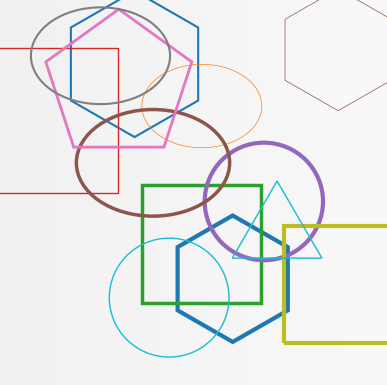[{"shape": "hexagon", "thickness": 3, "radius": 0.82, "center": [0.601, 0.276]}, {"shape": "hexagon", "thickness": 1.5, "radius": 0.95, "center": [0.347, 0.834]}, {"shape": "oval", "thickness": 0.5, "radius": 0.77, "center": [0.521, 0.725]}, {"shape": "square", "thickness": 2.5, "radius": 0.77, "center": [0.52, 0.366]}, {"shape": "square", "thickness": 1, "radius": 0.95, "center": [0.116, 0.687]}, {"shape": "circle", "thickness": 3, "radius": 0.76, "center": [0.681, 0.477]}, {"shape": "hexagon", "thickness": 0.5, "radius": 0.79, "center": [0.873, 0.871]}, {"shape": "oval", "thickness": 2.5, "radius": 0.99, "center": [0.395, 0.577]}, {"shape": "pentagon", "thickness": 2, "radius": 0.99, "center": [0.307, 0.778]}, {"shape": "oval", "thickness": 1.5, "radius": 0.9, "center": [0.259, 0.855]}, {"shape": "square", "thickness": 3, "radius": 0.76, "center": [0.884, 0.261]}, {"shape": "circle", "thickness": 1, "radius": 0.77, "center": [0.437, 0.227]}, {"shape": "triangle", "thickness": 1, "radius": 0.67, "center": [0.715, 0.396]}]